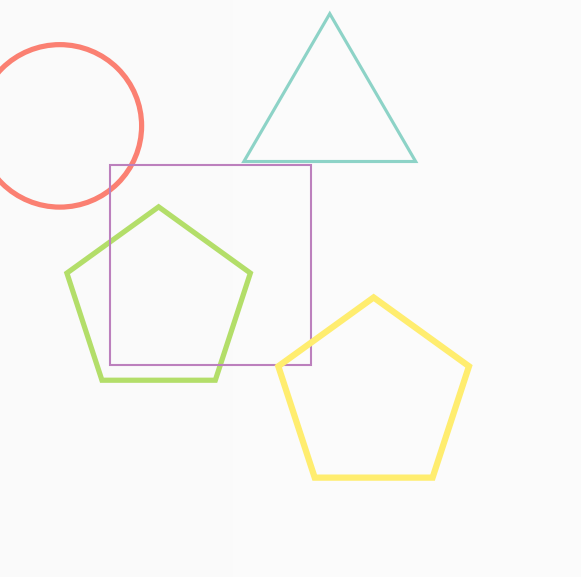[{"shape": "triangle", "thickness": 1.5, "radius": 0.85, "center": [0.567, 0.805]}, {"shape": "circle", "thickness": 2.5, "radius": 0.7, "center": [0.103, 0.781]}, {"shape": "pentagon", "thickness": 2.5, "radius": 0.83, "center": [0.273, 0.475]}, {"shape": "square", "thickness": 1, "radius": 0.86, "center": [0.363, 0.54]}, {"shape": "pentagon", "thickness": 3, "radius": 0.86, "center": [0.643, 0.312]}]